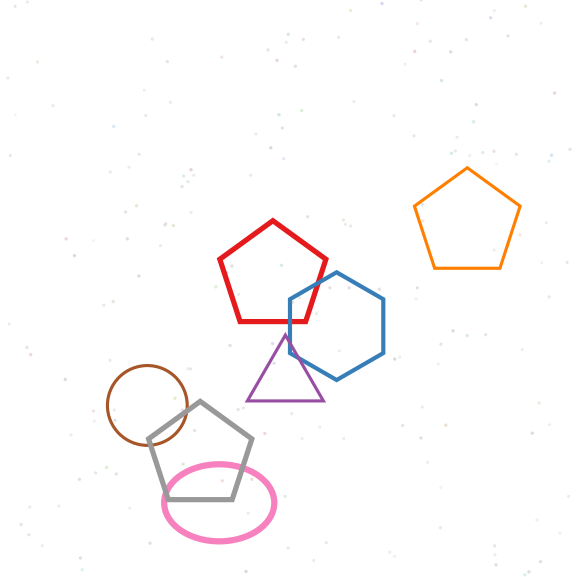[{"shape": "pentagon", "thickness": 2.5, "radius": 0.48, "center": [0.472, 0.52]}, {"shape": "hexagon", "thickness": 2, "radius": 0.47, "center": [0.583, 0.434]}, {"shape": "triangle", "thickness": 1.5, "radius": 0.38, "center": [0.494, 0.343]}, {"shape": "pentagon", "thickness": 1.5, "radius": 0.48, "center": [0.809, 0.612]}, {"shape": "circle", "thickness": 1.5, "radius": 0.35, "center": [0.255, 0.297]}, {"shape": "oval", "thickness": 3, "radius": 0.48, "center": [0.38, 0.128]}, {"shape": "pentagon", "thickness": 2.5, "radius": 0.47, "center": [0.347, 0.21]}]